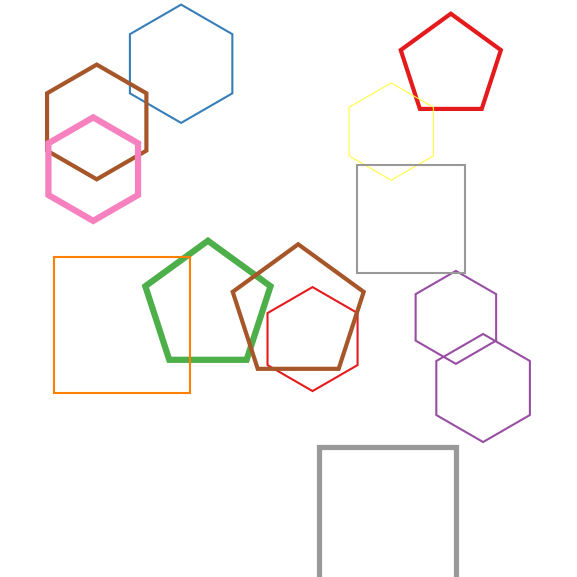[{"shape": "hexagon", "thickness": 1, "radius": 0.45, "center": [0.541, 0.412]}, {"shape": "pentagon", "thickness": 2, "radius": 0.46, "center": [0.781, 0.884]}, {"shape": "hexagon", "thickness": 1, "radius": 0.51, "center": [0.314, 0.889]}, {"shape": "pentagon", "thickness": 3, "radius": 0.57, "center": [0.36, 0.468]}, {"shape": "hexagon", "thickness": 1, "radius": 0.47, "center": [0.837, 0.327]}, {"shape": "hexagon", "thickness": 1, "radius": 0.4, "center": [0.789, 0.45]}, {"shape": "square", "thickness": 1, "radius": 0.59, "center": [0.211, 0.437]}, {"shape": "hexagon", "thickness": 0.5, "radius": 0.42, "center": [0.677, 0.771]}, {"shape": "hexagon", "thickness": 2, "radius": 0.5, "center": [0.167, 0.788]}, {"shape": "pentagon", "thickness": 2, "radius": 0.6, "center": [0.516, 0.457]}, {"shape": "hexagon", "thickness": 3, "radius": 0.45, "center": [0.161, 0.706]}, {"shape": "square", "thickness": 1, "radius": 0.47, "center": [0.712, 0.62]}, {"shape": "square", "thickness": 2.5, "radius": 0.59, "center": [0.671, 0.107]}]